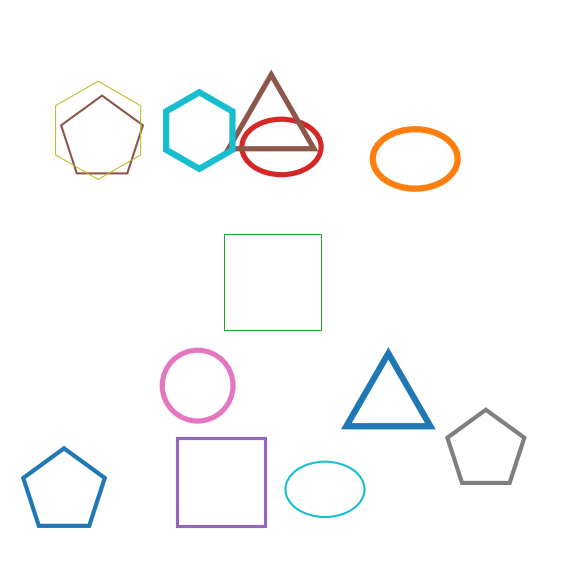[{"shape": "triangle", "thickness": 3, "radius": 0.42, "center": [0.672, 0.303]}, {"shape": "pentagon", "thickness": 2, "radius": 0.37, "center": [0.111, 0.149]}, {"shape": "oval", "thickness": 3, "radius": 0.37, "center": [0.719, 0.724]}, {"shape": "square", "thickness": 0.5, "radius": 0.42, "center": [0.472, 0.511]}, {"shape": "oval", "thickness": 2.5, "radius": 0.34, "center": [0.487, 0.745]}, {"shape": "square", "thickness": 1.5, "radius": 0.38, "center": [0.383, 0.164]}, {"shape": "triangle", "thickness": 2.5, "radius": 0.43, "center": [0.47, 0.784]}, {"shape": "pentagon", "thickness": 1, "radius": 0.37, "center": [0.177, 0.759]}, {"shape": "circle", "thickness": 2.5, "radius": 0.31, "center": [0.342, 0.331]}, {"shape": "pentagon", "thickness": 2, "radius": 0.35, "center": [0.841, 0.22]}, {"shape": "hexagon", "thickness": 0.5, "radius": 0.43, "center": [0.17, 0.773]}, {"shape": "hexagon", "thickness": 3, "radius": 0.33, "center": [0.345, 0.773]}, {"shape": "oval", "thickness": 1, "radius": 0.34, "center": [0.563, 0.152]}]